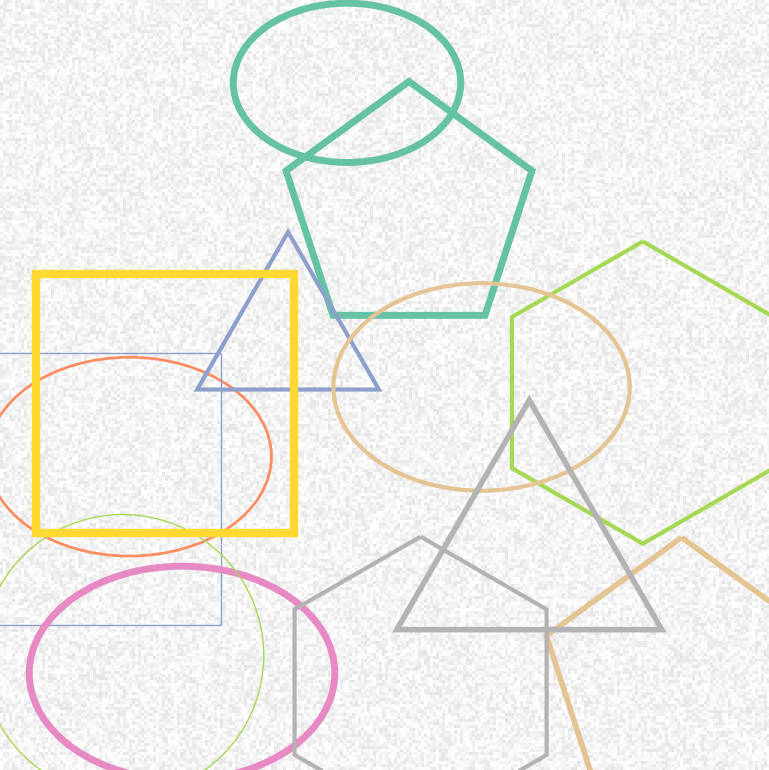[{"shape": "oval", "thickness": 2.5, "radius": 0.74, "center": [0.451, 0.892]}, {"shape": "pentagon", "thickness": 2.5, "radius": 0.84, "center": [0.531, 0.726]}, {"shape": "oval", "thickness": 1, "radius": 0.92, "center": [0.168, 0.407]}, {"shape": "square", "thickness": 0.5, "radius": 0.88, "center": [0.111, 0.365]}, {"shape": "triangle", "thickness": 1.5, "radius": 0.68, "center": [0.374, 0.562]}, {"shape": "oval", "thickness": 2.5, "radius": 0.99, "center": [0.236, 0.126]}, {"shape": "circle", "thickness": 0.5, "radius": 0.92, "center": [0.159, 0.149]}, {"shape": "hexagon", "thickness": 1.5, "radius": 0.98, "center": [0.835, 0.49]}, {"shape": "square", "thickness": 3, "radius": 0.84, "center": [0.214, 0.476]}, {"shape": "pentagon", "thickness": 2, "radius": 0.92, "center": [0.885, 0.117]}, {"shape": "oval", "thickness": 1.5, "radius": 0.96, "center": [0.625, 0.497]}, {"shape": "triangle", "thickness": 2, "radius": 0.99, "center": [0.687, 0.282]}, {"shape": "hexagon", "thickness": 1.5, "radius": 0.94, "center": [0.546, 0.114]}]